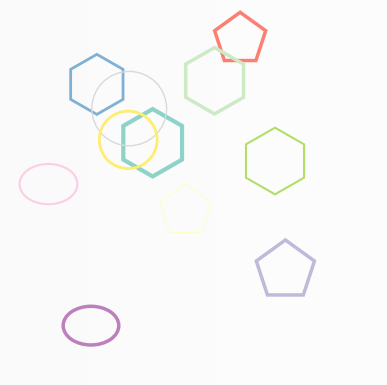[{"shape": "hexagon", "thickness": 3, "radius": 0.44, "center": [0.394, 0.629]}, {"shape": "pentagon", "thickness": 0.5, "radius": 0.35, "center": [0.479, 0.453]}, {"shape": "pentagon", "thickness": 2.5, "radius": 0.39, "center": [0.736, 0.298]}, {"shape": "pentagon", "thickness": 2.5, "radius": 0.35, "center": [0.62, 0.899]}, {"shape": "hexagon", "thickness": 2, "radius": 0.39, "center": [0.25, 0.781]}, {"shape": "hexagon", "thickness": 1.5, "radius": 0.43, "center": [0.71, 0.582]}, {"shape": "oval", "thickness": 1.5, "radius": 0.37, "center": [0.125, 0.522]}, {"shape": "circle", "thickness": 1, "radius": 0.48, "center": [0.333, 0.718]}, {"shape": "oval", "thickness": 2.5, "radius": 0.36, "center": [0.235, 0.154]}, {"shape": "hexagon", "thickness": 2.5, "radius": 0.43, "center": [0.554, 0.79]}, {"shape": "circle", "thickness": 2, "radius": 0.37, "center": [0.331, 0.637]}]